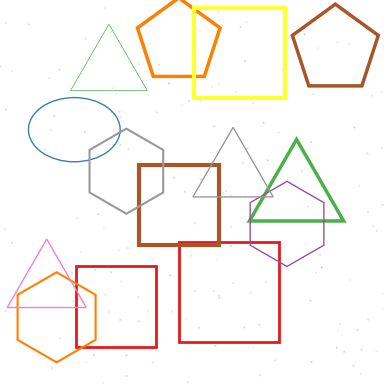[{"shape": "square", "thickness": 2, "radius": 0.65, "center": [0.595, 0.242]}, {"shape": "square", "thickness": 2, "radius": 0.52, "center": [0.301, 0.204]}, {"shape": "oval", "thickness": 1, "radius": 0.6, "center": [0.193, 0.663]}, {"shape": "triangle", "thickness": 0.5, "radius": 0.58, "center": [0.283, 0.822]}, {"shape": "triangle", "thickness": 2.5, "radius": 0.71, "center": [0.77, 0.497]}, {"shape": "hexagon", "thickness": 1, "radius": 0.55, "center": [0.745, 0.418]}, {"shape": "pentagon", "thickness": 2.5, "radius": 0.56, "center": [0.464, 0.893]}, {"shape": "hexagon", "thickness": 1.5, "radius": 0.58, "center": [0.147, 0.176]}, {"shape": "square", "thickness": 3, "radius": 0.59, "center": [0.622, 0.862]}, {"shape": "pentagon", "thickness": 2.5, "radius": 0.59, "center": [0.871, 0.872]}, {"shape": "square", "thickness": 3, "radius": 0.52, "center": [0.465, 0.468]}, {"shape": "triangle", "thickness": 1, "radius": 0.59, "center": [0.121, 0.261]}, {"shape": "hexagon", "thickness": 1.5, "radius": 0.55, "center": [0.328, 0.555]}, {"shape": "triangle", "thickness": 1, "radius": 0.6, "center": [0.605, 0.549]}]